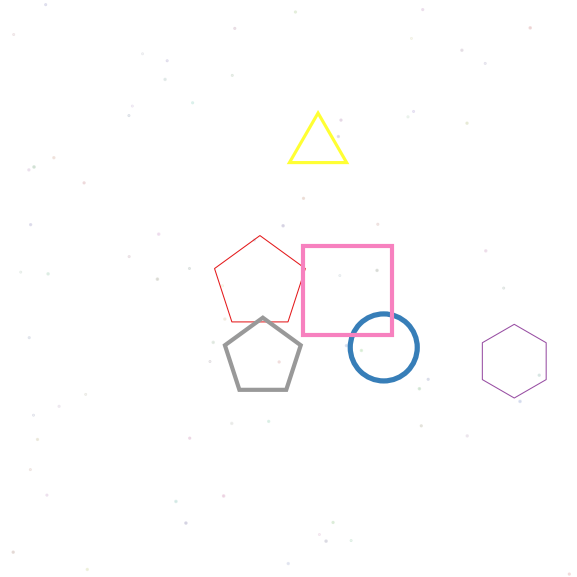[{"shape": "pentagon", "thickness": 0.5, "radius": 0.41, "center": [0.45, 0.509]}, {"shape": "circle", "thickness": 2.5, "radius": 0.29, "center": [0.665, 0.398]}, {"shape": "hexagon", "thickness": 0.5, "radius": 0.32, "center": [0.89, 0.374]}, {"shape": "triangle", "thickness": 1.5, "radius": 0.29, "center": [0.551, 0.746]}, {"shape": "square", "thickness": 2, "radius": 0.38, "center": [0.602, 0.496]}, {"shape": "pentagon", "thickness": 2, "radius": 0.35, "center": [0.455, 0.38]}]